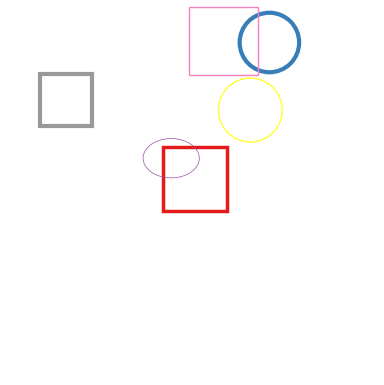[{"shape": "square", "thickness": 2.5, "radius": 0.41, "center": [0.507, 0.535]}, {"shape": "circle", "thickness": 3, "radius": 0.39, "center": [0.7, 0.89]}, {"shape": "oval", "thickness": 0.5, "radius": 0.37, "center": [0.445, 0.589]}, {"shape": "circle", "thickness": 1, "radius": 0.41, "center": [0.65, 0.714]}, {"shape": "square", "thickness": 1, "radius": 0.45, "center": [0.581, 0.893]}, {"shape": "square", "thickness": 3, "radius": 0.34, "center": [0.17, 0.741]}]